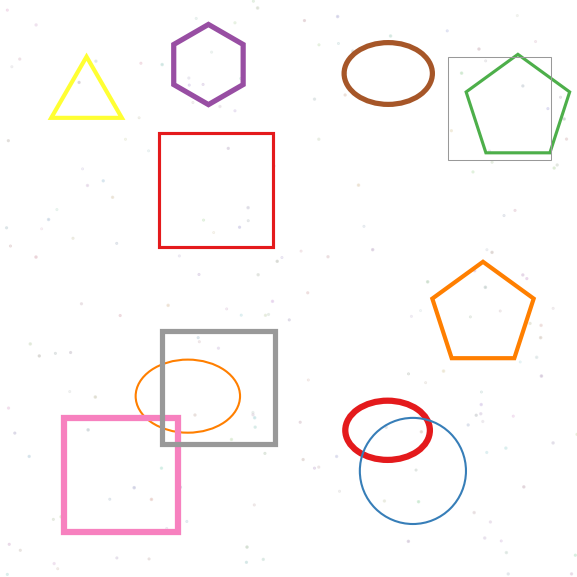[{"shape": "oval", "thickness": 3, "radius": 0.37, "center": [0.671, 0.254]}, {"shape": "square", "thickness": 1.5, "radius": 0.5, "center": [0.374, 0.67]}, {"shape": "circle", "thickness": 1, "radius": 0.46, "center": [0.715, 0.184]}, {"shape": "pentagon", "thickness": 1.5, "radius": 0.47, "center": [0.897, 0.811]}, {"shape": "hexagon", "thickness": 2.5, "radius": 0.35, "center": [0.361, 0.887]}, {"shape": "oval", "thickness": 1, "radius": 0.45, "center": [0.325, 0.313]}, {"shape": "pentagon", "thickness": 2, "radius": 0.46, "center": [0.836, 0.454]}, {"shape": "triangle", "thickness": 2, "radius": 0.35, "center": [0.15, 0.83]}, {"shape": "oval", "thickness": 2.5, "radius": 0.38, "center": [0.672, 0.872]}, {"shape": "square", "thickness": 3, "radius": 0.49, "center": [0.209, 0.177]}, {"shape": "square", "thickness": 0.5, "radius": 0.45, "center": [0.865, 0.811]}, {"shape": "square", "thickness": 2.5, "radius": 0.49, "center": [0.379, 0.328]}]